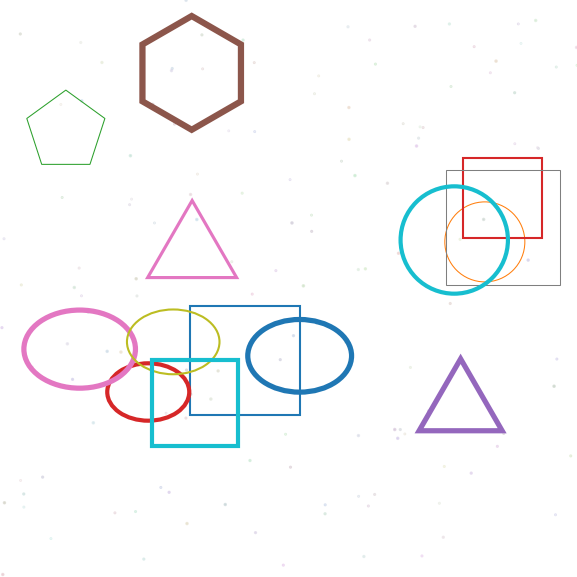[{"shape": "square", "thickness": 1, "radius": 0.47, "center": [0.424, 0.375]}, {"shape": "oval", "thickness": 2.5, "radius": 0.45, "center": [0.519, 0.383]}, {"shape": "circle", "thickness": 0.5, "radius": 0.35, "center": [0.84, 0.58]}, {"shape": "pentagon", "thickness": 0.5, "radius": 0.36, "center": [0.114, 0.772]}, {"shape": "square", "thickness": 1, "radius": 0.34, "center": [0.87, 0.657]}, {"shape": "oval", "thickness": 2, "radius": 0.35, "center": [0.257, 0.32]}, {"shape": "triangle", "thickness": 2.5, "radius": 0.42, "center": [0.798, 0.295]}, {"shape": "hexagon", "thickness": 3, "radius": 0.49, "center": [0.332, 0.873]}, {"shape": "triangle", "thickness": 1.5, "radius": 0.44, "center": [0.333, 0.563]}, {"shape": "oval", "thickness": 2.5, "radius": 0.48, "center": [0.138, 0.395]}, {"shape": "square", "thickness": 0.5, "radius": 0.49, "center": [0.871, 0.605]}, {"shape": "oval", "thickness": 1, "radius": 0.4, "center": [0.3, 0.407]}, {"shape": "square", "thickness": 2, "radius": 0.37, "center": [0.338, 0.301]}, {"shape": "circle", "thickness": 2, "radius": 0.46, "center": [0.787, 0.584]}]